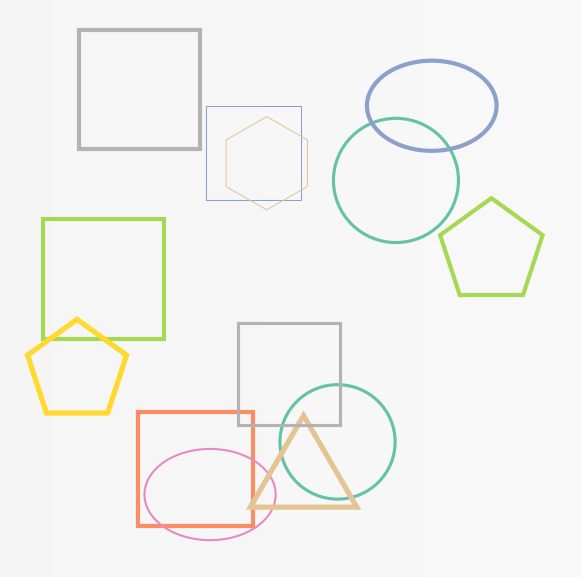[{"shape": "circle", "thickness": 1.5, "radius": 0.5, "center": [0.581, 0.234]}, {"shape": "circle", "thickness": 1.5, "radius": 0.54, "center": [0.681, 0.687]}, {"shape": "square", "thickness": 2, "radius": 0.49, "center": [0.337, 0.187]}, {"shape": "square", "thickness": 0.5, "radius": 0.41, "center": [0.436, 0.735]}, {"shape": "oval", "thickness": 2, "radius": 0.56, "center": [0.743, 0.816]}, {"shape": "oval", "thickness": 1, "radius": 0.56, "center": [0.361, 0.143]}, {"shape": "pentagon", "thickness": 2, "radius": 0.46, "center": [0.845, 0.563]}, {"shape": "square", "thickness": 2, "radius": 0.52, "center": [0.178, 0.515]}, {"shape": "pentagon", "thickness": 2.5, "radius": 0.45, "center": [0.133, 0.356]}, {"shape": "hexagon", "thickness": 0.5, "radius": 0.4, "center": [0.459, 0.716]}, {"shape": "triangle", "thickness": 2.5, "radius": 0.53, "center": [0.522, 0.174]}, {"shape": "square", "thickness": 2, "radius": 0.52, "center": [0.24, 0.844]}, {"shape": "square", "thickness": 1.5, "radius": 0.44, "center": [0.497, 0.352]}]